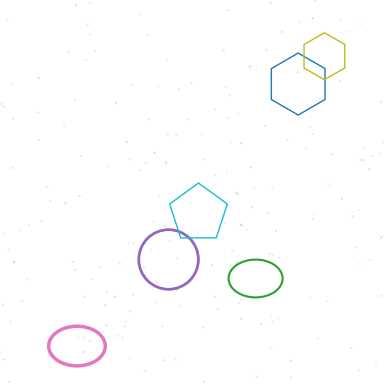[{"shape": "hexagon", "thickness": 1, "radius": 0.4, "center": [0.774, 0.782]}, {"shape": "oval", "thickness": 1.5, "radius": 0.35, "center": [0.664, 0.277]}, {"shape": "circle", "thickness": 2, "radius": 0.39, "center": [0.438, 0.326]}, {"shape": "oval", "thickness": 2.5, "radius": 0.37, "center": [0.2, 0.101]}, {"shape": "hexagon", "thickness": 1, "radius": 0.31, "center": [0.843, 0.854]}, {"shape": "pentagon", "thickness": 1, "radius": 0.39, "center": [0.516, 0.446]}]